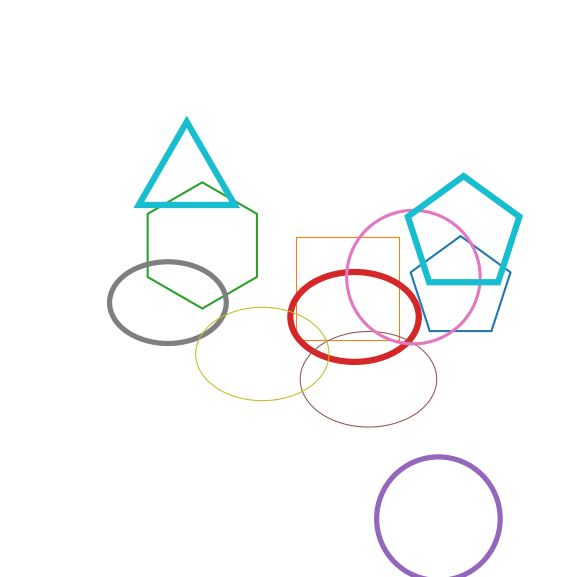[{"shape": "pentagon", "thickness": 1, "radius": 0.45, "center": [0.798, 0.499]}, {"shape": "square", "thickness": 0.5, "radius": 0.45, "center": [0.602, 0.499]}, {"shape": "hexagon", "thickness": 1, "radius": 0.55, "center": [0.35, 0.574]}, {"shape": "oval", "thickness": 3, "radius": 0.56, "center": [0.614, 0.45]}, {"shape": "circle", "thickness": 2.5, "radius": 0.53, "center": [0.759, 0.101]}, {"shape": "oval", "thickness": 0.5, "radius": 0.59, "center": [0.638, 0.342]}, {"shape": "circle", "thickness": 1.5, "radius": 0.58, "center": [0.716, 0.519]}, {"shape": "oval", "thickness": 2.5, "radius": 0.51, "center": [0.291, 0.475]}, {"shape": "oval", "thickness": 0.5, "radius": 0.58, "center": [0.454, 0.386]}, {"shape": "triangle", "thickness": 3, "radius": 0.48, "center": [0.323, 0.692]}, {"shape": "pentagon", "thickness": 3, "radius": 0.51, "center": [0.803, 0.593]}]